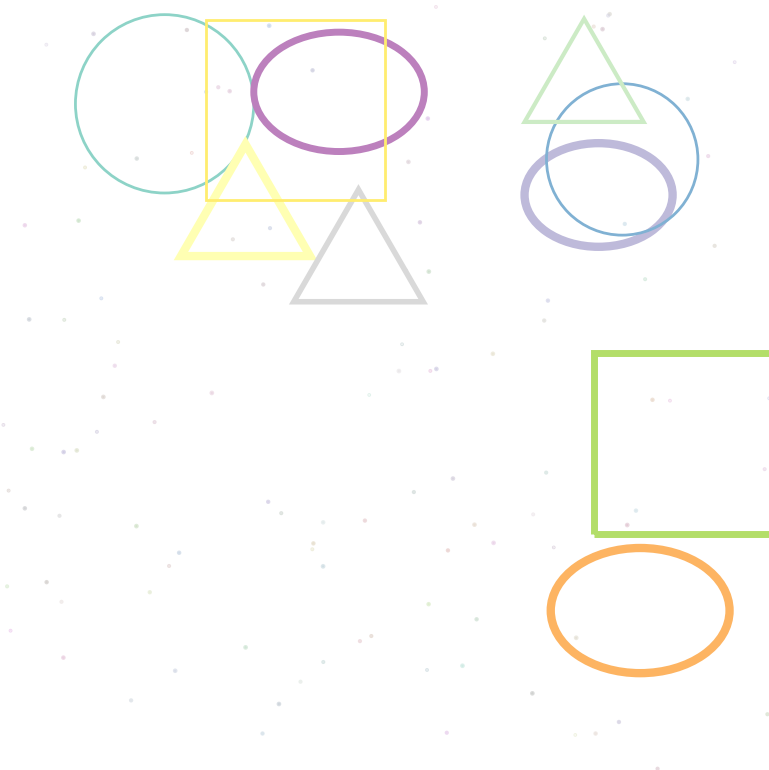[{"shape": "circle", "thickness": 1, "radius": 0.58, "center": [0.214, 0.865]}, {"shape": "triangle", "thickness": 3, "radius": 0.48, "center": [0.319, 0.716]}, {"shape": "oval", "thickness": 3, "radius": 0.48, "center": [0.777, 0.747]}, {"shape": "circle", "thickness": 1, "radius": 0.49, "center": [0.808, 0.793]}, {"shape": "oval", "thickness": 3, "radius": 0.58, "center": [0.831, 0.207]}, {"shape": "square", "thickness": 2.5, "radius": 0.59, "center": [0.89, 0.424]}, {"shape": "triangle", "thickness": 2, "radius": 0.49, "center": [0.466, 0.657]}, {"shape": "oval", "thickness": 2.5, "radius": 0.55, "center": [0.44, 0.881]}, {"shape": "triangle", "thickness": 1.5, "radius": 0.45, "center": [0.759, 0.886]}, {"shape": "square", "thickness": 1, "radius": 0.58, "center": [0.384, 0.857]}]